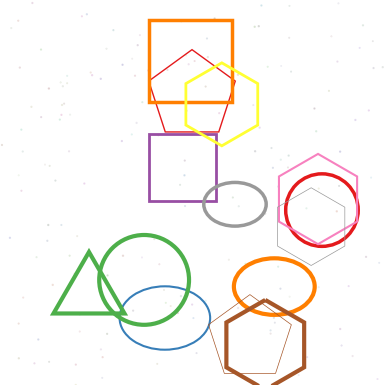[{"shape": "pentagon", "thickness": 1, "radius": 0.59, "center": [0.499, 0.753]}, {"shape": "circle", "thickness": 2.5, "radius": 0.47, "center": [0.836, 0.454]}, {"shape": "oval", "thickness": 1.5, "radius": 0.59, "center": [0.428, 0.174]}, {"shape": "triangle", "thickness": 3, "radius": 0.53, "center": [0.231, 0.239]}, {"shape": "circle", "thickness": 3, "radius": 0.58, "center": [0.374, 0.273]}, {"shape": "square", "thickness": 2, "radius": 0.43, "center": [0.474, 0.565]}, {"shape": "square", "thickness": 2.5, "radius": 0.54, "center": [0.495, 0.841]}, {"shape": "oval", "thickness": 3, "radius": 0.52, "center": [0.712, 0.256]}, {"shape": "hexagon", "thickness": 2, "radius": 0.54, "center": [0.576, 0.729]}, {"shape": "pentagon", "thickness": 0.5, "radius": 0.57, "center": [0.649, 0.122]}, {"shape": "hexagon", "thickness": 3, "radius": 0.58, "center": [0.689, 0.104]}, {"shape": "hexagon", "thickness": 1.5, "radius": 0.59, "center": [0.826, 0.483]}, {"shape": "oval", "thickness": 2.5, "radius": 0.41, "center": [0.61, 0.469]}, {"shape": "hexagon", "thickness": 0.5, "radius": 0.5, "center": [0.808, 0.411]}]